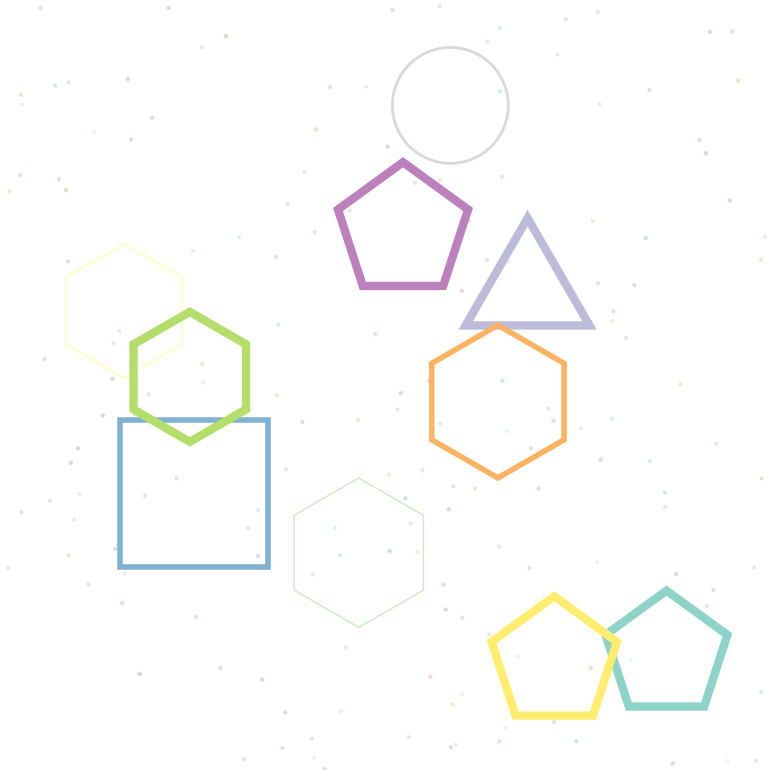[{"shape": "pentagon", "thickness": 3, "radius": 0.42, "center": [0.866, 0.15]}, {"shape": "hexagon", "thickness": 0.5, "radius": 0.44, "center": [0.161, 0.596]}, {"shape": "triangle", "thickness": 3, "radius": 0.46, "center": [0.685, 0.624]}, {"shape": "square", "thickness": 2, "radius": 0.48, "center": [0.252, 0.359]}, {"shape": "hexagon", "thickness": 2, "radius": 0.5, "center": [0.647, 0.479]}, {"shape": "hexagon", "thickness": 3, "radius": 0.42, "center": [0.246, 0.511]}, {"shape": "circle", "thickness": 1, "radius": 0.38, "center": [0.585, 0.863]}, {"shape": "pentagon", "thickness": 3, "radius": 0.44, "center": [0.523, 0.7]}, {"shape": "hexagon", "thickness": 0.5, "radius": 0.48, "center": [0.466, 0.282]}, {"shape": "pentagon", "thickness": 3, "radius": 0.43, "center": [0.72, 0.14]}]